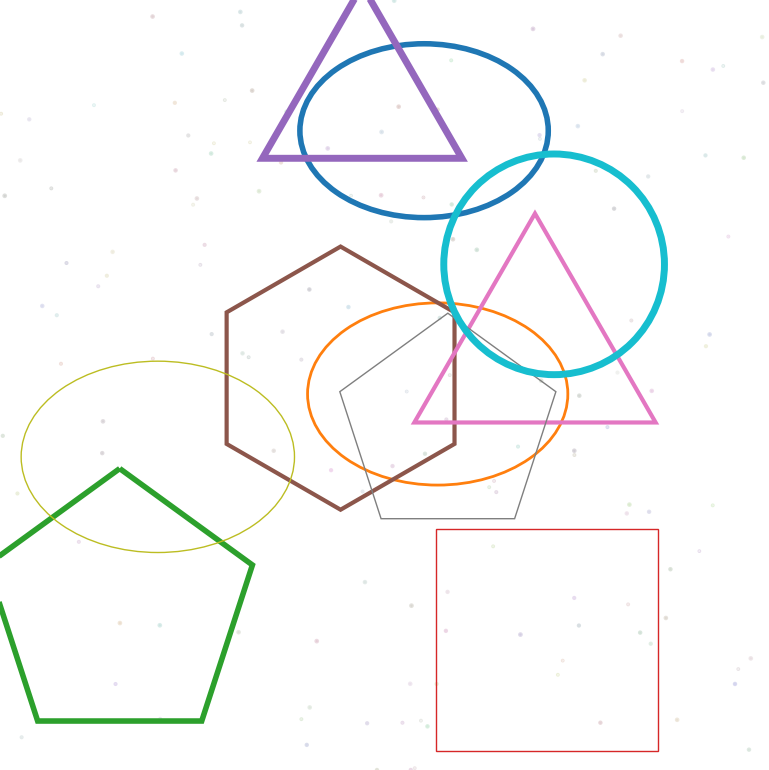[{"shape": "oval", "thickness": 2, "radius": 0.81, "center": [0.551, 0.83]}, {"shape": "oval", "thickness": 1, "radius": 0.85, "center": [0.568, 0.488]}, {"shape": "pentagon", "thickness": 2, "radius": 0.91, "center": [0.155, 0.21]}, {"shape": "square", "thickness": 0.5, "radius": 0.72, "center": [0.71, 0.169]}, {"shape": "triangle", "thickness": 2.5, "radius": 0.75, "center": [0.47, 0.869]}, {"shape": "hexagon", "thickness": 1.5, "radius": 0.85, "center": [0.442, 0.509]}, {"shape": "triangle", "thickness": 1.5, "radius": 0.9, "center": [0.695, 0.542]}, {"shape": "pentagon", "thickness": 0.5, "radius": 0.74, "center": [0.582, 0.446]}, {"shape": "oval", "thickness": 0.5, "radius": 0.89, "center": [0.205, 0.407]}, {"shape": "circle", "thickness": 2.5, "radius": 0.72, "center": [0.72, 0.657]}]